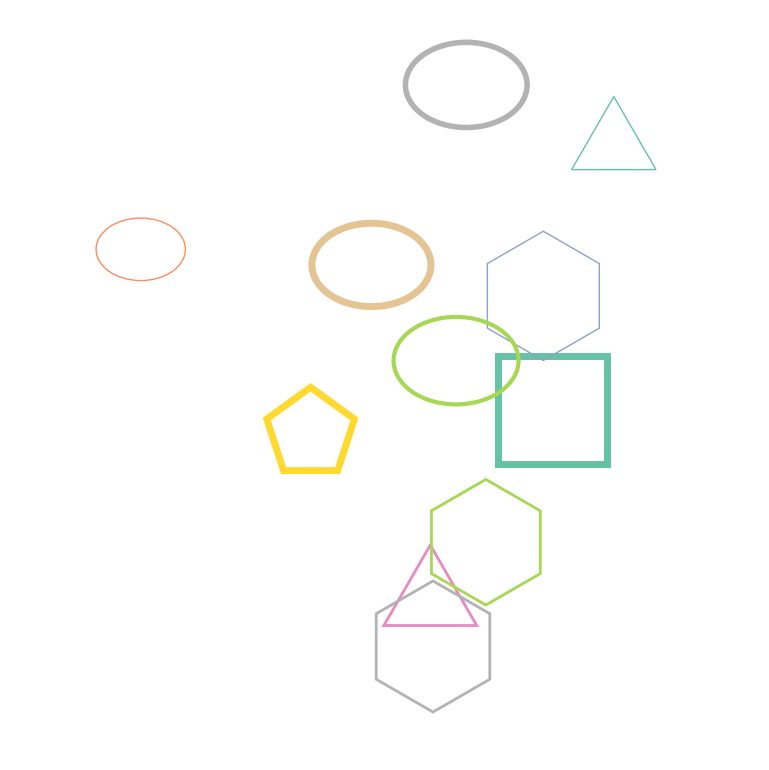[{"shape": "square", "thickness": 2.5, "radius": 0.35, "center": [0.717, 0.468]}, {"shape": "triangle", "thickness": 0.5, "radius": 0.32, "center": [0.797, 0.811]}, {"shape": "oval", "thickness": 0.5, "radius": 0.29, "center": [0.183, 0.676]}, {"shape": "hexagon", "thickness": 0.5, "radius": 0.42, "center": [0.706, 0.616]}, {"shape": "triangle", "thickness": 1, "radius": 0.35, "center": [0.559, 0.222]}, {"shape": "oval", "thickness": 1.5, "radius": 0.41, "center": [0.592, 0.532]}, {"shape": "hexagon", "thickness": 1, "radius": 0.41, "center": [0.631, 0.296]}, {"shape": "pentagon", "thickness": 2.5, "radius": 0.3, "center": [0.403, 0.437]}, {"shape": "oval", "thickness": 2.5, "radius": 0.39, "center": [0.482, 0.656]}, {"shape": "hexagon", "thickness": 1, "radius": 0.43, "center": [0.562, 0.16]}, {"shape": "oval", "thickness": 2, "radius": 0.4, "center": [0.606, 0.89]}]